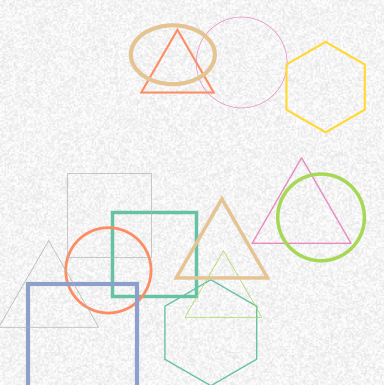[{"shape": "hexagon", "thickness": 1, "radius": 0.69, "center": [0.548, 0.136]}, {"shape": "square", "thickness": 2.5, "radius": 0.54, "center": [0.399, 0.341]}, {"shape": "circle", "thickness": 2, "radius": 0.55, "center": [0.282, 0.298]}, {"shape": "triangle", "thickness": 1.5, "radius": 0.54, "center": [0.461, 0.814]}, {"shape": "square", "thickness": 3, "radius": 0.71, "center": [0.213, 0.122]}, {"shape": "circle", "thickness": 0.5, "radius": 0.59, "center": [0.628, 0.838]}, {"shape": "triangle", "thickness": 1, "radius": 0.74, "center": [0.783, 0.442]}, {"shape": "circle", "thickness": 2.5, "radius": 0.56, "center": [0.834, 0.435]}, {"shape": "triangle", "thickness": 0.5, "radius": 0.58, "center": [0.58, 0.233]}, {"shape": "hexagon", "thickness": 1.5, "radius": 0.59, "center": [0.846, 0.774]}, {"shape": "triangle", "thickness": 2.5, "radius": 0.68, "center": [0.576, 0.347]}, {"shape": "oval", "thickness": 3, "radius": 0.55, "center": [0.449, 0.858]}, {"shape": "triangle", "thickness": 0.5, "radius": 0.75, "center": [0.126, 0.225]}, {"shape": "square", "thickness": 0.5, "radius": 0.55, "center": [0.283, 0.441]}]